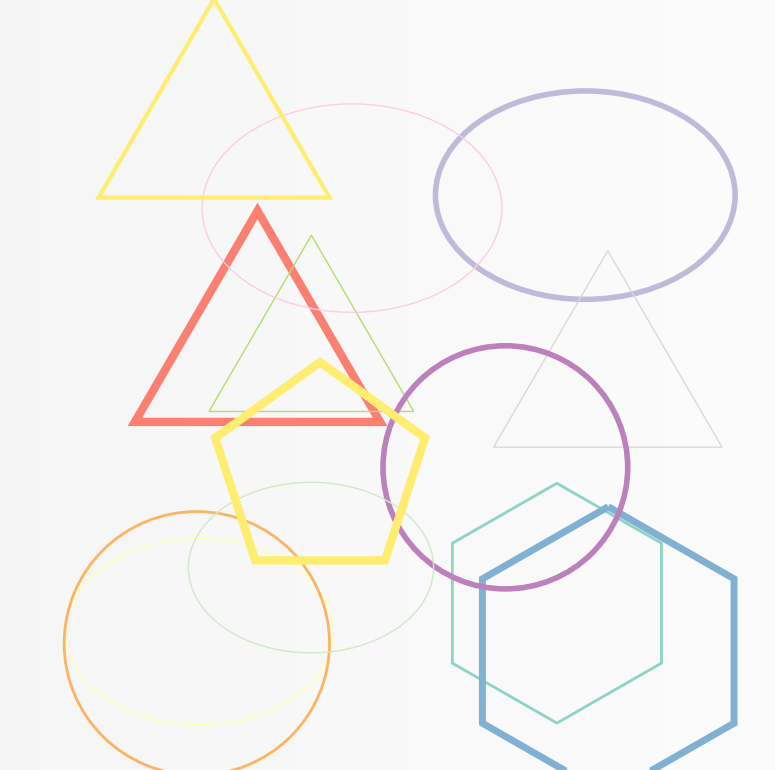[{"shape": "hexagon", "thickness": 1, "radius": 0.78, "center": [0.719, 0.217]}, {"shape": "oval", "thickness": 0.5, "radius": 0.86, "center": [0.257, 0.18]}, {"shape": "oval", "thickness": 2, "radius": 0.97, "center": [0.755, 0.747]}, {"shape": "triangle", "thickness": 3, "radius": 0.91, "center": [0.332, 0.543]}, {"shape": "hexagon", "thickness": 2.5, "radius": 0.94, "center": [0.785, 0.155]}, {"shape": "circle", "thickness": 1, "radius": 0.86, "center": [0.254, 0.164]}, {"shape": "triangle", "thickness": 0.5, "radius": 0.76, "center": [0.402, 0.542]}, {"shape": "oval", "thickness": 0.5, "radius": 0.97, "center": [0.454, 0.73]}, {"shape": "triangle", "thickness": 0.5, "radius": 0.85, "center": [0.784, 0.504]}, {"shape": "circle", "thickness": 2, "radius": 0.79, "center": [0.652, 0.393]}, {"shape": "oval", "thickness": 0.5, "radius": 0.79, "center": [0.401, 0.263]}, {"shape": "triangle", "thickness": 1.5, "radius": 0.86, "center": [0.276, 0.829]}, {"shape": "pentagon", "thickness": 3, "radius": 0.71, "center": [0.413, 0.387]}]